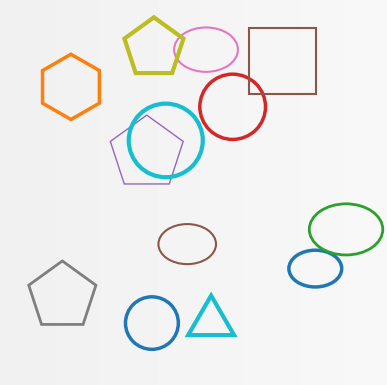[{"shape": "circle", "thickness": 2.5, "radius": 0.34, "center": [0.392, 0.161]}, {"shape": "oval", "thickness": 2.5, "radius": 0.34, "center": [0.814, 0.302]}, {"shape": "hexagon", "thickness": 2.5, "radius": 0.42, "center": [0.183, 0.774]}, {"shape": "oval", "thickness": 2, "radius": 0.47, "center": [0.893, 0.404]}, {"shape": "circle", "thickness": 2.5, "radius": 0.42, "center": [0.6, 0.723]}, {"shape": "pentagon", "thickness": 1, "radius": 0.49, "center": [0.379, 0.602]}, {"shape": "square", "thickness": 1.5, "radius": 0.43, "center": [0.728, 0.841]}, {"shape": "oval", "thickness": 1.5, "radius": 0.37, "center": [0.483, 0.366]}, {"shape": "oval", "thickness": 1.5, "radius": 0.41, "center": [0.532, 0.871]}, {"shape": "pentagon", "thickness": 2, "radius": 0.46, "center": [0.161, 0.231]}, {"shape": "pentagon", "thickness": 3, "radius": 0.4, "center": [0.397, 0.875]}, {"shape": "triangle", "thickness": 3, "radius": 0.34, "center": [0.545, 0.164]}, {"shape": "circle", "thickness": 3, "radius": 0.48, "center": [0.428, 0.635]}]